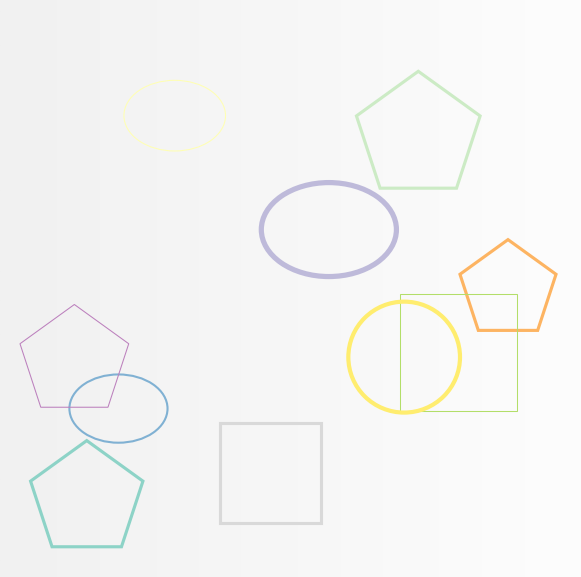[{"shape": "pentagon", "thickness": 1.5, "radius": 0.51, "center": [0.149, 0.135]}, {"shape": "oval", "thickness": 0.5, "radius": 0.44, "center": [0.301, 0.799]}, {"shape": "oval", "thickness": 2.5, "radius": 0.58, "center": [0.566, 0.602]}, {"shape": "oval", "thickness": 1, "radius": 0.42, "center": [0.204, 0.292]}, {"shape": "pentagon", "thickness": 1.5, "radius": 0.43, "center": [0.874, 0.497]}, {"shape": "square", "thickness": 0.5, "radius": 0.5, "center": [0.788, 0.389]}, {"shape": "square", "thickness": 1.5, "radius": 0.43, "center": [0.465, 0.18]}, {"shape": "pentagon", "thickness": 0.5, "radius": 0.49, "center": [0.128, 0.374]}, {"shape": "pentagon", "thickness": 1.5, "radius": 0.56, "center": [0.72, 0.764]}, {"shape": "circle", "thickness": 2, "radius": 0.48, "center": [0.695, 0.381]}]